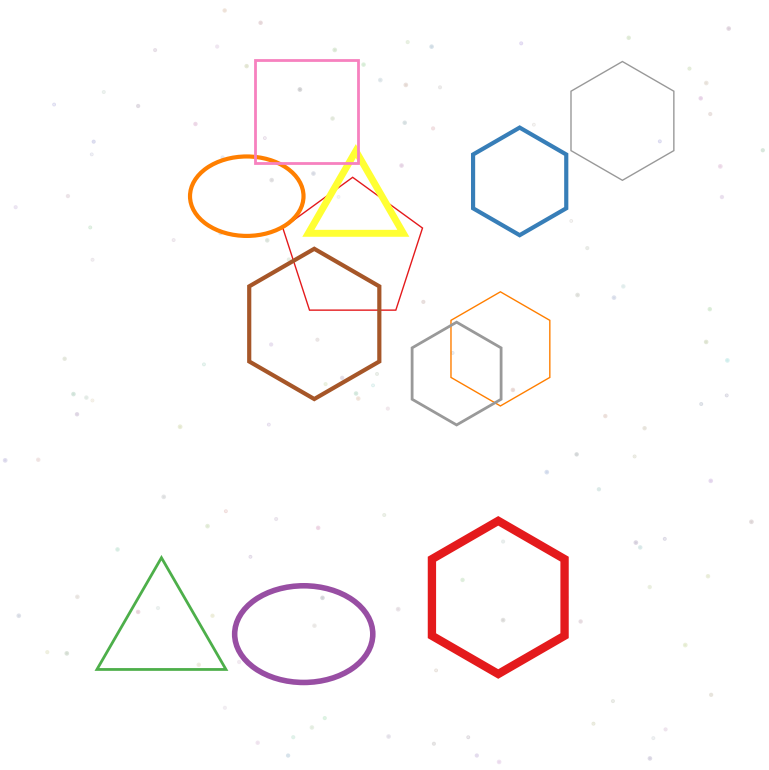[{"shape": "hexagon", "thickness": 3, "radius": 0.5, "center": [0.647, 0.224]}, {"shape": "pentagon", "thickness": 0.5, "radius": 0.48, "center": [0.458, 0.674]}, {"shape": "hexagon", "thickness": 1.5, "radius": 0.35, "center": [0.675, 0.764]}, {"shape": "triangle", "thickness": 1, "radius": 0.48, "center": [0.21, 0.179]}, {"shape": "oval", "thickness": 2, "radius": 0.45, "center": [0.394, 0.176]}, {"shape": "hexagon", "thickness": 0.5, "radius": 0.37, "center": [0.65, 0.547]}, {"shape": "oval", "thickness": 1.5, "radius": 0.37, "center": [0.32, 0.745]}, {"shape": "triangle", "thickness": 2.5, "radius": 0.36, "center": [0.462, 0.733]}, {"shape": "hexagon", "thickness": 1.5, "radius": 0.49, "center": [0.408, 0.579]}, {"shape": "square", "thickness": 1, "radius": 0.34, "center": [0.398, 0.855]}, {"shape": "hexagon", "thickness": 1, "radius": 0.33, "center": [0.593, 0.515]}, {"shape": "hexagon", "thickness": 0.5, "radius": 0.39, "center": [0.808, 0.843]}]